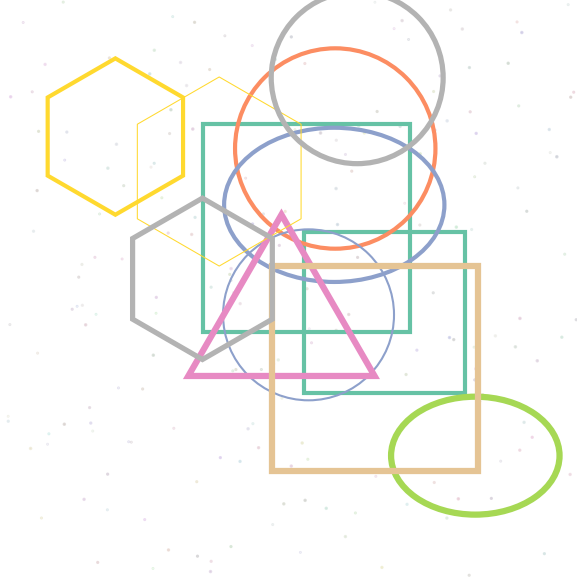[{"shape": "square", "thickness": 2, "radius": 0.9, "center": [0.531, 0.604]}, {"shape": "square", "thickness": 2, "radius": 0.7, "center": [0.666, 0.458]}, {"shape": "circle", "thickness": 2, "radius": 0.87, "center": [0.581, 0.742]}, {"shape": "oval", "thickness": 2, "radius": 0.95, "center": [0.579, 0.644]}, {"shape": "circle", "thickness": 1, "radius": 0.74, "center": [0.534, 0.454]}, {"shape": "triangle", "thickness": 3, "radius": 0.93, "center": [0.487, 0.441]}, {"shape": "oval", "thickness": 3, "radius": 0.73, "center": [0.823, 0.21]}, {"shape": "hexagon", "thickness": 0.5, "radius": 0.82, "center": [0.38, 0.702]}, {"shape": "hexagon", "thickness": 2, "radius": 0.68, "center": [0.2, 0.763]}, {"shape": "square", "thickness": 3, "radius": 0.89, "center": [0.649, 0.361]}, {"shape": "circle", "thickness": 2.5, "radius": 0.74, "center": [0.619, 0.865]}, {"shape": "hexagon", "thickness": 2.5, "radius": 0.7, "center": [0.351, 0.516]}]